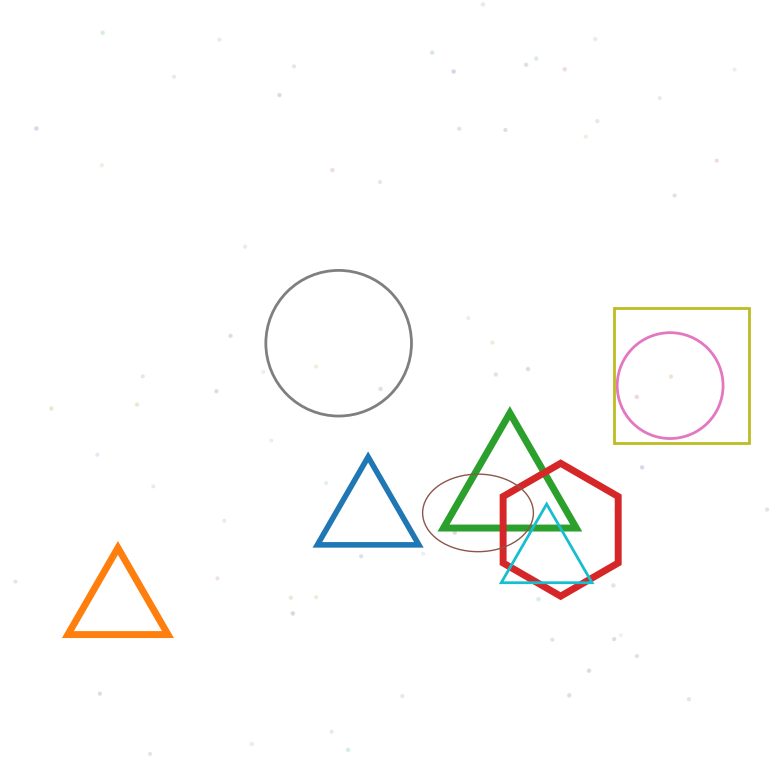[{"shape": "triangle", "thickness": 2, "radius": 0.38, "center": [0.478, 0.33]}, {"shape": "triangle", "thickness": 2.5, "radius": 0.38, "center": [0.153, 0.213]}, {"shape": "triangle", "thickness": 2.5, "radius": 0.5, "center": [0.662, 0.364]}, {"shape": "hexagon", "thickness": 2.5, "radius": 0.43, "center": [0.728, 0.312]}, {"shape": "oval", "thickness": 0.5, "radius": 0.36, "center": [0.621, 0.334]}, {"shape": "circle", "thickness": 1, "radius": 0.34, "center": [0.87, 0.499]}, {"shape": "circle", "thickness": 1, "radius": 0.47, "center": [0.44, 0.554]}, {"shape": "square", "thickness": 1, "radius": 0.44, "center": [0.885, 0.512]}, {"shape": "triangle", "thickness": 1, "radius": 0.34, "center": [0.71, 0.277]}]